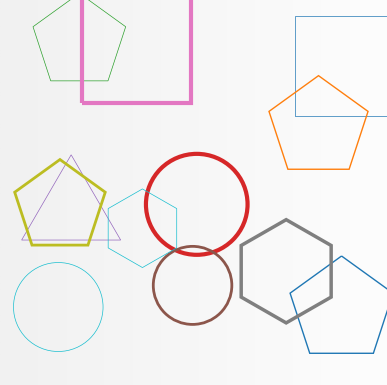[{"shape": "pentagon", "thickness": 1, "radius": 0.7, "center": [0.881, 0.195]}, {"shape": "square", "thickness": 0.5, "radius": 0.65, "center": [0.893, 0.829]}, {"shape": "pentagon", "thickness": 1, "radius": 0.67, "center": [0.822, 0.669]}, {"shape": "pentagon", "thickness": 0.5, "radius": 0.63, "center": [0.205, 0.892]}, {"shape": "circle", "thickness": 3, "radius": 0.66, "center": [0.508, 0.469]}, {"shape": "triangle", "thickness": 0.5, "radius": 0.74, "center": [0.184, 0.45]}, {"shape": "circle", "thickness": 2, "radius": 0.51, "center": [0.497, 0.259]}, {"shape": "square", "thickness": 3, "radius": 0.71, "center": [0.352, 0.874]}, {"shape": "hexagon", "thickness": 2.5, "radius": 0.67, "center": [0.739, 0.295]}, {"shape": "pentagon", "thickness": 2, "radius": 0.61, "center": [0.155, 0.463]}, {"shape": "hexagon", "thickness": 0.5, "radius": 0.51, "center": [0.368, 0.407]}, {"shape": "circle", "thickness": 0.5, "radius": 0.58, "center": [0.15, 0.203]}]